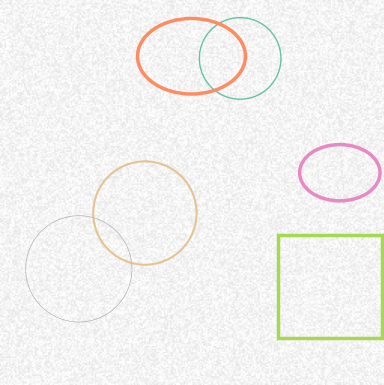[{"shape": "circle", "thickness": 1, "radius": 0.53, "center": [0.624, 0.848]}, {"shape": "oval", "thickness": 2.5, "radius": 0.7, "center": [0.497, 0.854]}, {"shape": "oval", "thickness": 2.5, "radius": 0.52, "center": [0.883, 0.551]}, {"shape": "square", "thickness": 2.5, "radius": 0.67, "center": [0.858, 0.256]}, {"shape": "circle", "thickness": 1.5, "radius": 0.67, "center": [0.376, 0.447]}, {"shape": "circle", "thickness": 0.5, "radius": 0.69, "center": [0.205, 0.302]}]